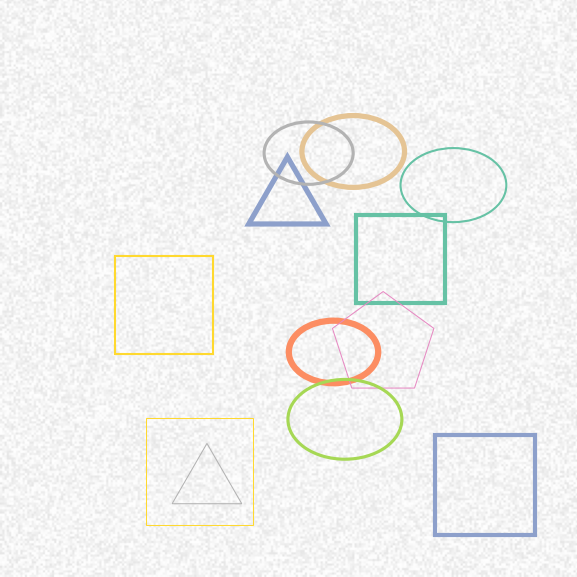[{"shape": "square", "thickness": 2, "radius": 0.38, "center": [0.693, 0.551]}, {"shape": "oval", "thickness": 1, "radius": 0.46, "center": [0.785, 0.679]}, {"shape": "oval", "thickness": 3, "radius": 0.39, "center": [0.578, 0.39]}, {"shape": "triangle", "thickness": 2.5, "radius": 0.39, "center": [0.498, 0.65]}, {"shape": "square", "thickness": 2, "radius": 0.43, "center": [0.839, 0.16]}, {"shape": "pentagon", "thickness": 0.5, "radius": 0.46, "center": [0.663, 0.402]}, {"shape": "oval", "thickness": 1.5, "radius": 0.49, "center": [0.597, 0.273]}, {"shape": "square", "thickness": 0.5, "radius": 0.46, "center": [0.345, 0.183]}, {"shape": "square", "thickness": 1, "radius": 0.42, "center": [0.285, 0.471]}, {"shape": "oval", "thickness": 2.5, "radius": 0.44, "center": [0.612, 0.737]}, {"shape": "triangle", "thickness": 0.5, "radius": 0.35, "center": [0.358, 0.162]}, {"shape": "oval", "thickness": 1.5, "radius": 0.39, "center": [0.534, 0.734]}]